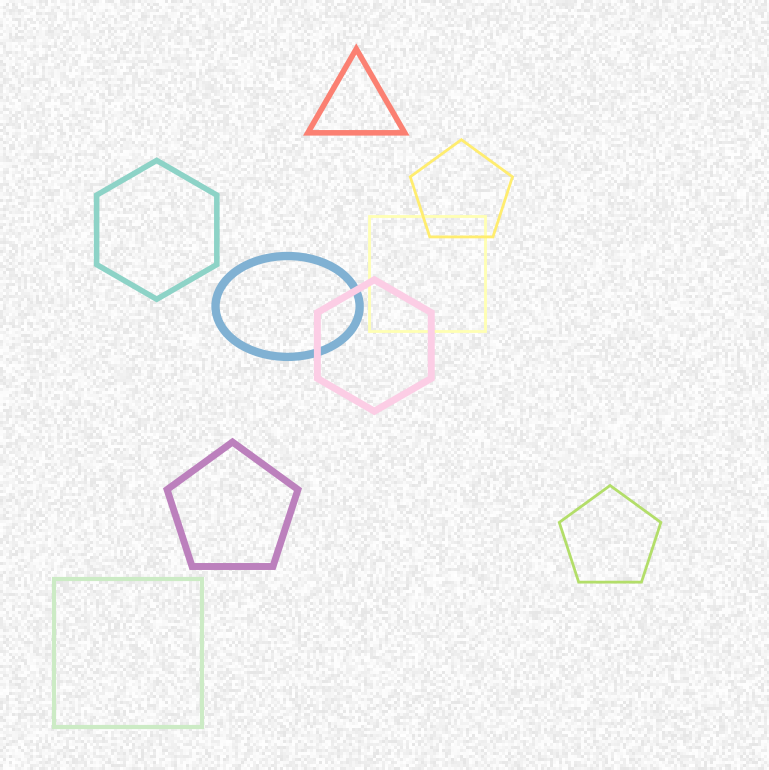[{"shape": "hexagon", "thickness": 2, "radius": 0.45, "center": [0.204, 0.702]}, {"shape": "square", "thickness": 1, "radius": 0.37, "center": [0.555, 0.645]}, {"shape": "triangle", "thickness": 2, "radius": 0.36, "center": [0.463, 0.864]}, {"shape": "oval", "thickness": 3, "radius": 0.47, "center": [0.373, 0.602]}, {"shape": "pentagon", "thickness": 1, "radius": 0.35, "center": [0.792, 0.3]}, {"shape": "hexagon", "thickness": 2.5, "radius": 0.43, "center": [0.486, 0.551]}, {"shape": "pentagon", "thickness": 2.5, "radius": 0.45, "center": [0.302, 0.337]}, {"shape": "square", "thickness": 1.5, "radius": 0.48, "center": [0.166, 0.152]}, {"shape": "pentagon", "thickness": 1, "radius": 0.35, "center": [0.599, 0.749]}]